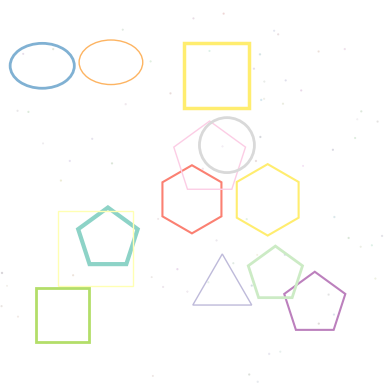[{"shape": "pentagon", "thickness": 3, "radius": 0.41, "center": [0.28, 0.38]}, {"shape": "square", "thickness": 1, "radius": 0.49, "center": [0.248, 0.354]}, {"shape": "triangle", "thickness": 1, "radius": 0.44, "center": [0.577, 0.252]}, {"shape": "hexagon", "thickness": 1.5, "radius": 0.44, "center": [0.499, 0.482]}, {"shape": "oval", "thickness": 2, "radius": 0.42, "center": [0.11, 0.829]}, {"shape": "oval", "thickness": 1, "radius": 0.41, "center": [0.288, 0.838]}, {"shape": "square", "thickness": 2, "radius": 0.35, "center": [0.162, 0.182]}, {"shape": "pentagon", "thickness": 1, "radius": 0.49, "center": [0.545, 0.588]}, {"shape": "circle", "thickness": 2, "radius": 0.36, "center": [0.589, 0.623]}, {"shape": "pentagon", "thickness": 1.5, "radius": 0.42, "center": [0.818, 0.211]}, {"shape": "pentagon", "thickness": 2, "radius": 0.37, "center": [0.715, 0.287]}, {"shape": "square", "thickness": 2.5, "radius": 0.42, "center": [0.562, 0.804]}, {"shape": "hexagon", "thickness": 1.5, "radius": 0.46, "center": [0.695, 0.481]}]